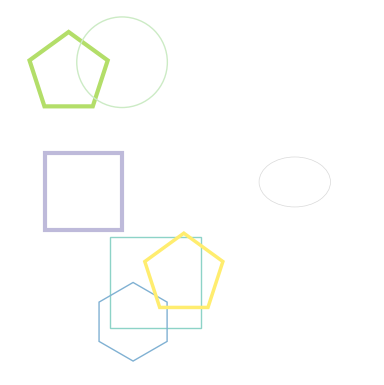[{"shape": "square", "thickness": 1, "radius": 0.59, "center": [0.403, 0.266]}, {"shape": "square", "thickness": 3, "radius": 0.5, "center": [0.217, 0.503]}, {"shape": "hexagon", "thickness": 1, "radius": 0.51, "center": [0.346, 0.164]}, {"shape": "pentagon", "thickness": 3, "radius": 0.53, "center": [0.178, 0.81]}, {"shape": "oval", "thickness": 0.5, "radius": 0.46, "center": [0.766, 0.527]}, {"shape": "circle", "thickness": 1, "radius": 0.59, "center": [0.317, 0.838]}, {"shape": "pentagon", "thickness": 2.5, "radius": 0.53, "center": [0.478, 0.288]}]